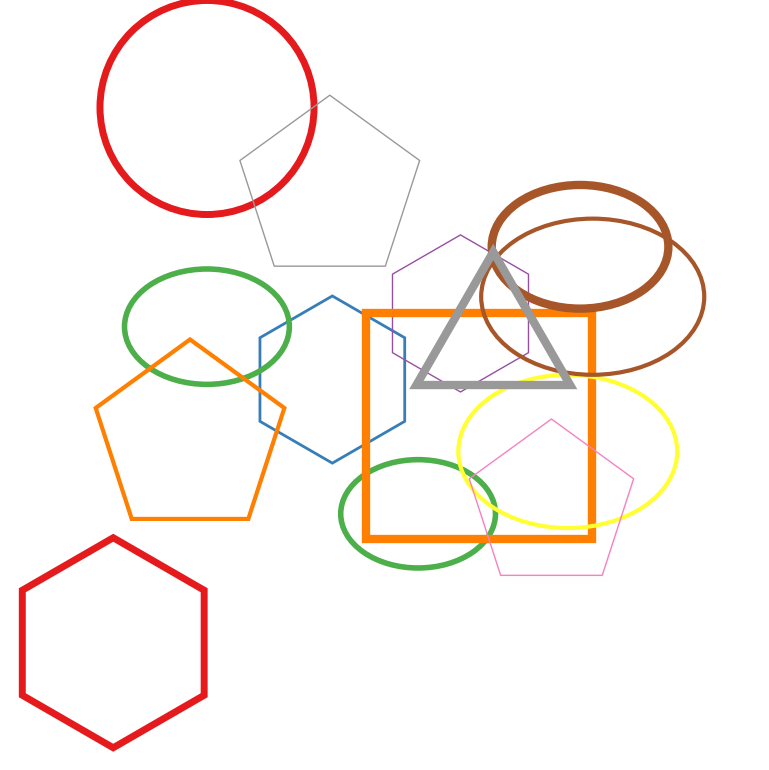[{"shape": "circle", "thickness": 2.5, "radius": 0.7, "center": [0.269, 0.86]}, {"shape": "hexagon", "thickness": 2.5, "radius": 0.68, "center": [0.147, 0.165]}, {"shape": "hexagon", "thickness": 1, "radius": 0.54, "center": [0.432, 0.507]}, {"shape": "oval", "thickness": 2, "radius": 0.54, "center": [0.269, 0.576]}, {"shape": "oval", "thickness": 2, "radius": 0.5, "center": [0.543, 0.333]}, {"shape": "hexagon", "thickness": 0.5, "radius": 0.51, "center": [0.598, 0.593]}, {"shape": "pentagon", "thickness": 1.5, "radius": 0.64, "center": [0.247, 0.43]}, {"shape": "square", "thickness": 3, "radius": 0.73, "center": [0.622, 0.447]}, {"shape": "oval", "thickness": 1.5, "radius": 0.71, "center": [0.737, 0.414]}, {"shape": "oval", "thickness": 1.5, "radius": 0.72, "center": [0.77, 0.615]}, {"shape": "oval", "thickness": 3, "radius": 0.57, "center": [0.753, 0.68]}, {"shape": "pentagon", "thickness": 0.5, "radius": 0.56, "center": [0.716, 0.344]}, {"shape": "pentagon", "thickness": 0.5, "radius": 0.61, "center": [0.428, 0.754]}, {"shape": "triangle", "thickness": 3, "radius": 0.58, "center": [0.641, 0.558]}]